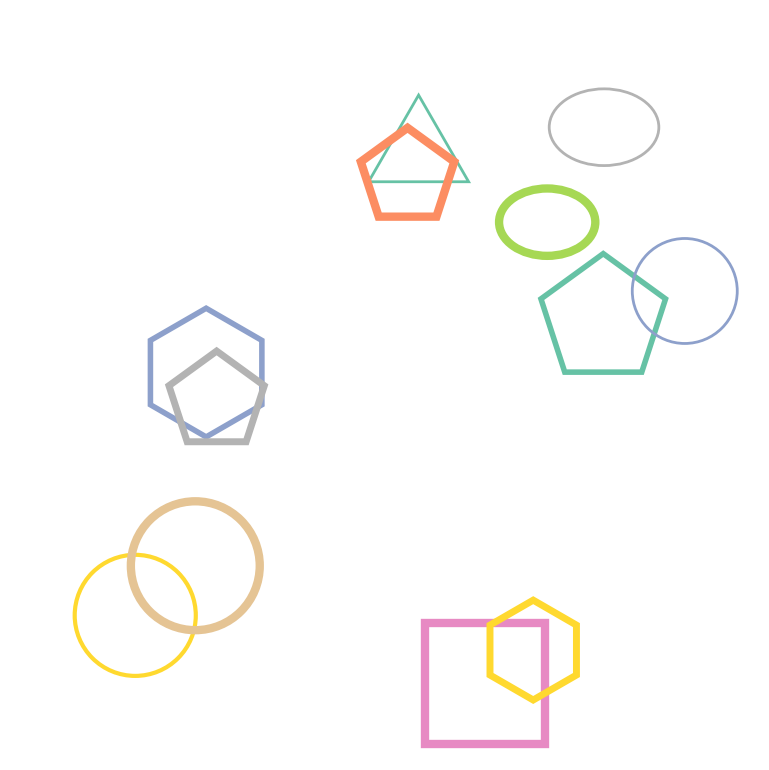[{"shape": "pentagon", "thickness": 2, "radius": 0.43, "center": [0.783, 0.586]}, {"shape": "triangle", "thickness": 1, "radius": 0.38, "center": [0.544, 0.801]}, {"shape": "pentagon", "thickness": 3, "radius": 0.32, "center": [0.529, 0.77]}, {"shape": "circle", "thickness": 1, "radius": 0.34, "center": [0.889, 0.622]}, {"shape": "hexagon", "thickness": 2, "radius": 0.42, "center": [0.268, 0.516]}, {"shape": "square", "thickness": 3, "radius": 0.39, "center": [0.63, 0.112]}, {"shape": "oval", "thickness": 3, "radius": 0.31, "center": [0.711, 0.711]}, {"shape": "hexagon", "thickness": 2.5, "radius": 0.32, "center": [0.692, 0.156]}, {"shape": "circle", "thickness": 1.5, "radius": 0.39, "center": [0.176, 0.201]}, {"shape": "circle", "thickness": 3, "radius": 0.42, "center": [0.254, 0.265]}, {"shape": "oval", "thickness": 1, "radius": 0.36, "center": [0.784, 0.835]}, {"shape": "pentagon", "thickness": 2.5, "radius": 0.33, "center": [0.281, 0.479]}]